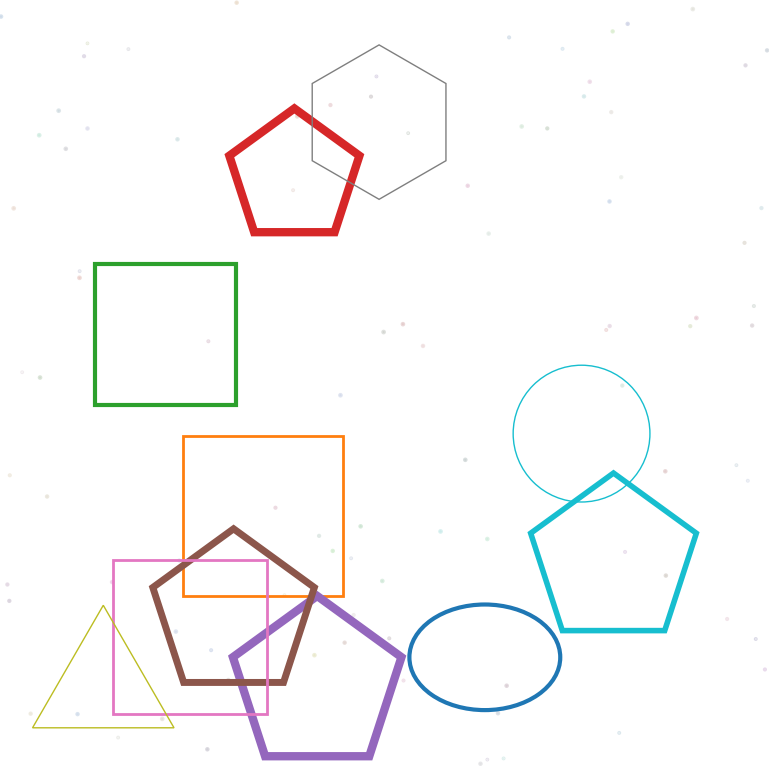[{"shape": "oval", "thickness": 1.5, "radius": 0.49, "center": [0.63, 0.146]}, {"shape": "square", "thickness": 1, "radius": 0.52, "center": [0.341, 0.33]}, {"shape": "square", "thickness": 1.5, "radius": 0.46, "center": [0.215, 0.565]}, {"shape": "pentagon", "thickness": 3, "radius": 0.44, "center": [0.382, 0.77]}, {"shape": "pentagon", "thickness": 3, "radius": 0.58, "center": [0.412, 0.111]}, {"shape": "pentagon", "thickness": 2.5, "radius": 0.55, "center": [0.303, 0.203]}, {"shape": "square", "thickness": 1, "radius": 0.5, "center": [0.247, 0.173]}, {"shape": "hexagon", "thickness": 0.5, "radius": 0.5, "center": [0.492, 0.841]}, {"shape": "triangle", "thickness": 0.5, "radius": 0.53, "center": [0.134, 0.108]}, {"shape": "pentagon", "thickness": 2, "radius": 0.57, "center": [0.797, 0.273]}, {"shape": "circle", "thickness": 0.5, "radius": 0.44, "center": [0.755, 0.437]}]